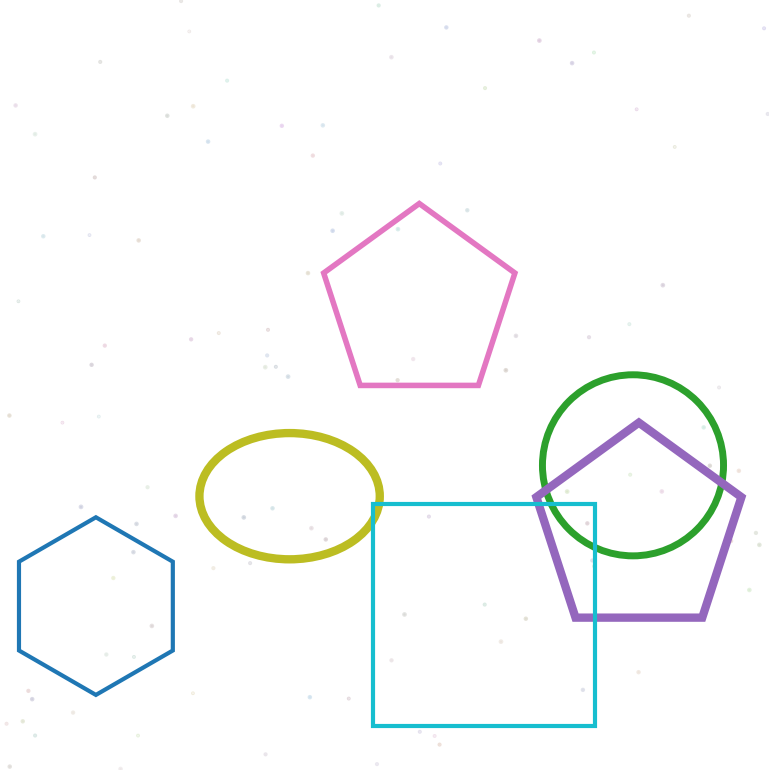[{"shape": "hexagon", "thickness": 1.5, "radius": 0.58, "center": [0.125, 0.213]}, {"shape": "circle", "thickness": 2.5, "radius": 0.59, "center": [0.822, 0.396]}, {"shape": "pentagon", "thickness": 3, "radius": 0.7, "center": [0.83, 0.311]}, {"shape": "pentagon", "thickness": 2, "radius": 0.65, "center": [0.545, 0.605]}, {"shape": "oval", "thickness": 3, "radius": 0.59, "center": [0.376, 0.356]}, {"shape": "square", "thickness": 1.5, "radius": 0.72, "center": [0.629, 0.201]}]